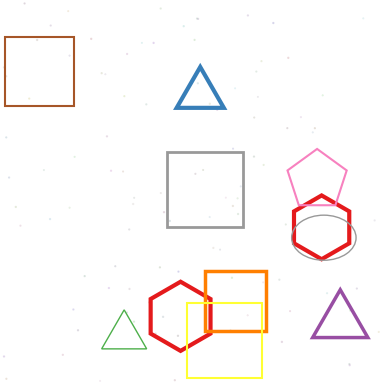[{"shape": "hexagon", "thickness": 3, "radius": 0.41, "center": [0.835, 0.41]}, {"shape": "hexagon", "thickness": 3, "radius": 0.45, "center": [0.469, 0.178]}, {"shape": "triangle", "thickness": 3, "radius": 0.35, "center": [0.52, 0.755]}, {"shape": "triangle", "thickness": 1, "radius": 0.34, "center": [0.322, 0.128]}, {"shape": "triangle", "thickness": 2.5, "radius": 0.41, "center": [0.884, 0.165]}, {"shape": "square", "thickness": 2.5, "radius": 0.4, "center": [0.613, 0.218]}, {"shape": "square", "thickness": 1.5, "radius": 0.49, "center": [0.584, 0.115]}, {"shape": "square", "thickness": 1.5, "radius": 0.45, "center": [0.102, 0.815]}, {"shape": "pentagon", "thickness": 1.5, "radius": 0.4, "center": [0.824, 0.532]}, {"shape": "square", "thickness": 2, "radius": 0.49, "center": [0.533, 0.508]}, {"shape": "oval", "thickness": 1, "radius": 0.42, "center": [0.841, 0.383]}]